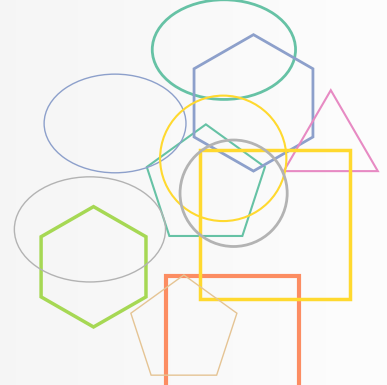[{"shape": "oval", "thickness": 2, "radius": 0.92, "center": [0.578, 0.871]}, {"shape": "pentagon", "thickness": 1.5, "radius": 0.8, "center": [0.531, 0.517]}, {"shape": "square", "thickness": 3, "radius": 0.86, "center": [0.601, 0.111]}, {"shape": "oval", "thickness": 1, "radius": 0.92, "center": [0.297, 0.679]}, {"shape": "hexagon", "thickness": 2, "radius": 0.89, "center": [0.654, 0.733]}, {"shape": "triangle", "thickness": 1.5, "radius": 0.7, "center": [0.854, 0.626]}, {"shape": "hexagon", "thickness": 2.5, "radius": 0.78, "center": [0.241, 0.307]}, {"shape": "square", "thickness": 2.5, "radius": 0.97, "center": [0.709, 0.417]}, {"shape": "circle", "thickness": 1.5, "radius": 0.81, "center": [0.576, 0.589]}, {"shape": "pentagon", "thickness": 1, "radius": 0.72, "center": [0.475, 0.142]}, {"shape": "oval", "thickness": 1, "radius": 0.98, "center": [0.232, 0.404]}, {"shape": "circle", "thickness": 2, "radius": 0.69, "center": [0.603, 0.498]}]